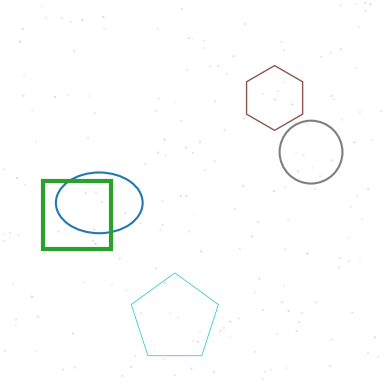[{"shape": "oval", "thickness": 1.5, "radius": 0.56, "center": [0.258, 0.473]}, {"shape": "square", "thickness": 3, "radius": 0.44, "center": [0.199, 0.442]}, {"shape": "hexagon", "thickness": 1, "radius": 0.42, "center": [0.713, 0.746]}, {"shape": "circle", "thickness": 1.5, "radius": 0.41, "center": [0.808, 0.605]}, {"shape": "pentagon", "thickness": 0.5, "radius": 0.59, "center": [0.454, 0.172]}]